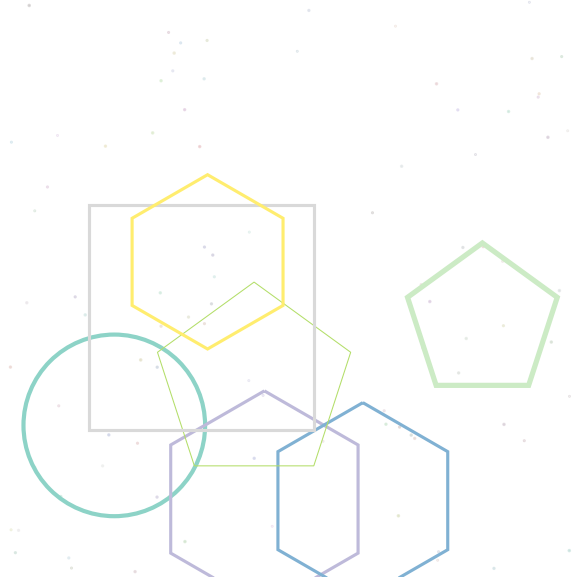[{"shape": "circle", "thickness": 2, "radius": 0.79, "center": [0.198, 0.263]}, {"shape": "hexagon", "thickness": 1.5, "radius": 0.94, "center": [0.458, 0.135]}, {"shape": "hexagon", "thickness": 1.5, "radius": 0.85, "center": [0.628, 0.132]}, {"shape": "pentagon", "thickness": 0.5, "radius": 0.88, "center": [0.44, 0.335]}, {"shape": "square", "thickness": 1.5, "radius": 0.97, "center": [0.349, 0.449]}, {"shape": "pentagon", "thickness": 2.5, "radius": 0.68, "center": [0.835, 0.442]}, {"shape": "hexagon", "thickness": 1.5, "radius": 0.75, "center": [0.359, 0.546]}]